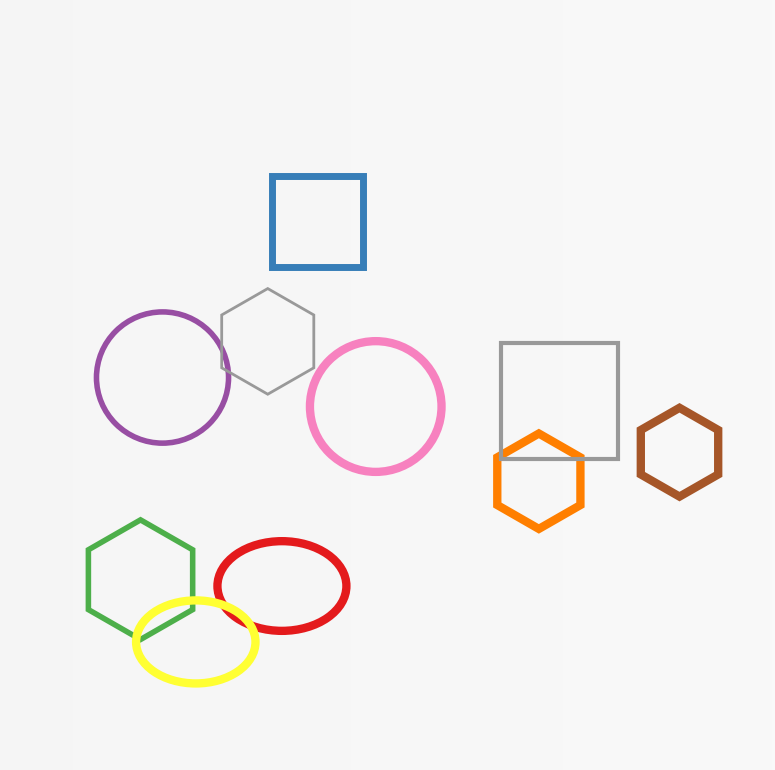[{"shape": "oval", "thickness": 3, "radius": 0.42, "center": [0.364, 0.239]}, {"shape": "square", "thickness": 2.5, "radius": 0.29, "center": [0.41, 0.712]}, {"shape": "hexagon", "thickness": 2, "radius": 0.39, "center": [0.181, 0.247]}, {"shape": "circle", "thickness": 2, "radius": 0.43, "center": [0.21, 0.51]}, {"shape": "hexagon", "thickness": 3, "radius": 0.31, "center": [0.695, 0.375]}, {"shape": "oval", "thickness": 3, "radius": 0.39, "center": [0.253, 0.166]}, {"shape": "hexagon", "thickness": 3, "radius": 0.29, "center": [0.877, 0.413]}, {"shape": "circle", "thickness": 3, "radius": 0.42, "center": [0.485, 0.472]}, {"shape": "square", "thickness": 1.5, "radius": 0.38, "center": [0.722, 0.48]}, {"shape": "hexagon", "thickness": 1, "radius": 0.34, "center": [0.345, 0.557]}]